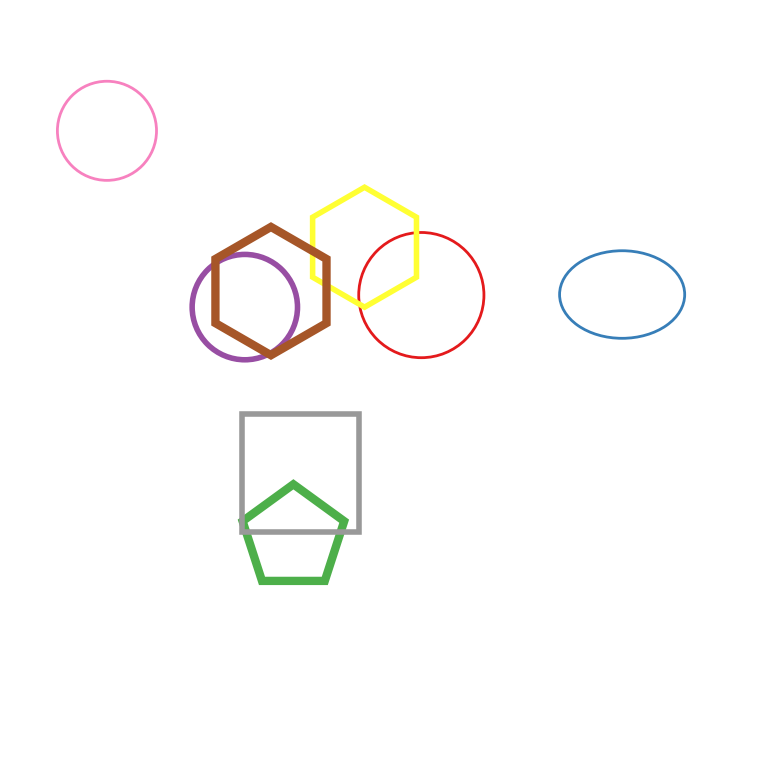[{"shape": "circle", "thickness": 1, "radius": 0.41, "center": [0.547, 0.617]}, {"shape": "oval", "thickness": 1, "radius": 0.41, "center": [0.808, 0.617]}, {"shape": "pentagon", "thickness": 3, "radius": 0.35, "center": [0.381, 0.302]}, {"shape": "circle", "thickness": 2, "radius": 0.34, "center": [0.318, 0.601]}, {"shape": "hexagon", "thickness": 2, "radius": 0.39, "center": [0.473, 0.679]}, {"shape": "hexagon", "thickness": 3, "radius": 0.42, "center": [0.352, 0.622]}, {"shape": "circle", "thickness": 1, "radius": 0.32, "center": [0.139, 0.83]}, {"shape": "square", "thickness": 2, "radius": 0.38, "center": [0.39, 0.385]}]